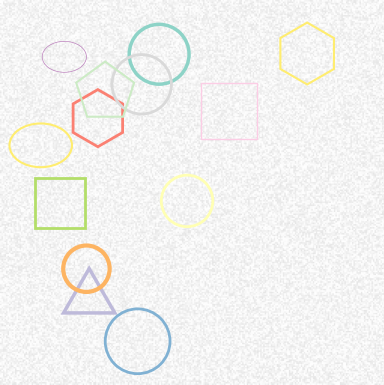[{"shape": "circle", "thickness": 2.5, "radius": 0.39, "center": [0.413, 0.859]}, {"shape": "circle", "thickness": 2, "radius": 0.33, "center": [0.486, 0.478]}, {"shape": "triangle", "thickness": 2.5, "radius": 0.38, "center": [0.232, 0.226]}, {"shape": "hexagon", "thickness": 2, "radius": 0.37, "center": [0.254, 0.693]}, {"shape": "circle", "thickness": 2, "radius": 0.42, "center": [0.357, 0.114]}, {"shape": "circle", "thickness": 3, "radius": 0.3, "center": [0.224, 0.302]}, {"shape": "square", "thickness": 2, "radius": 0.32, "center": [0.155, 0.472]}, {"shape": "square", "thickness": 1, "radius": 0.36, "center": [0.595, 0.711]}, {"shape": "circle", "thickness": 2, "radius": 0.39, "center": [0.368, 0.781]}, {"shape": "oval", "thickness": 0.5, "radius": 0.29, "center": [0.167, 0.852]}, {"shape": "pentagon", "thickness": 1.5, "radius": 0.4, "center": [0.273, 0.761]}, {"shape": "oval", "thickness": 1.5, "radius": 0.41, "center": [0.106, 0.623]}, {"shape": "hexagon", "thickness": 1.5, "radius": 0.4, "center": [0.798, 0.861]}]